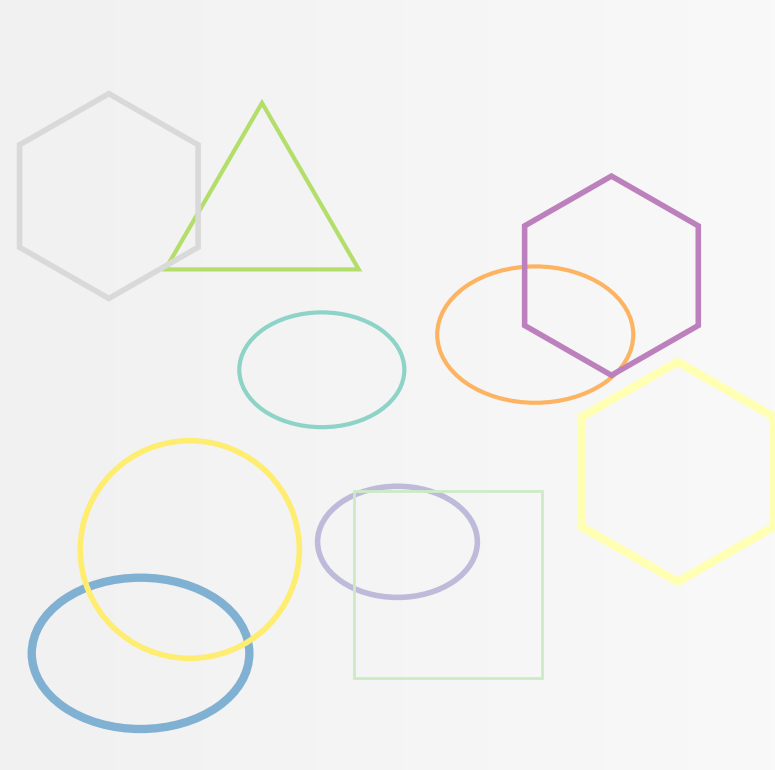[{"shape": "oval", "thickness": 1.5, "radius": 0.53, "center": [0.415, 0.52]}, {"shape": "hexagon", "thickness": 3, "radius": 0.71, "center": [0.874, 0.387]}, {"shape": "oval", "thickness": 2, "radius": 0.52, "center": [0.513, 0.296]}, {"shape": "oval", "thickness": 3, "radius": 0.7, "center": [0.181, 0.151]}, {"shape": "oval", "thickness": 1.5, "radius": 0.63, "center": [0.691, 0.565]}, {"shape": "triangle", "thickness": 1.5, "radius": 0.72, "center": [0.338, 0.722]}, {"shape": "hexagon", "thickness": 2, "radius": 0.67, "center": [0.14, 0.745]}, {"shape": "hexagon", "thickness": 2, "radius": 0.65, "center": [0.789, 0.642]}, {"shape": "square", "thickness": 1, "radius": 0.61, "center": [0.578, 0.241]}, {"shape": "circle", "thickness": 2, "radius": 0.71, "center": [0.245, 0.286]}]